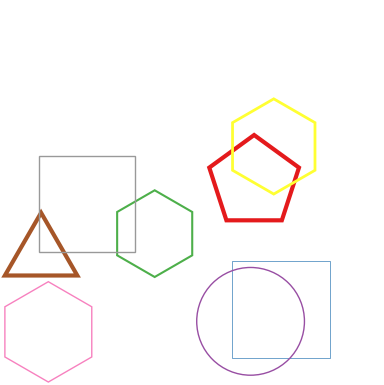[{"shape": "pentagon", "thickness": 3, "radius": 0.61, "center": [0.66, 0.527]}, {"shape": "square", "thickness": 0.5, "radius": 0.63, "center": [0.729, 0.196]}, {"shape": "hexagon", "thickness": 1.5, "radius": 0.56, "center": [0.402, 0.393]}, {"shape": "circle", "thickness": 1, "radius": 0.7, "center": [0.651, 0.165]}, {"shape": "hexagon", "thickness": 2, "radius": 0.62, "center": [0.711, 0.62]}, {"shape": "triangle", "thickness": 3, "radius": 0.54, "center": [0.107, 0.339]}, {"shape": "hexagon", "thickness": 1, "radius": 0.65, "center": [0.126, 0.138]}, {"shape": "square", "thickness": 1, "radius": 0.62, "center": [0.226, 0.469]}]